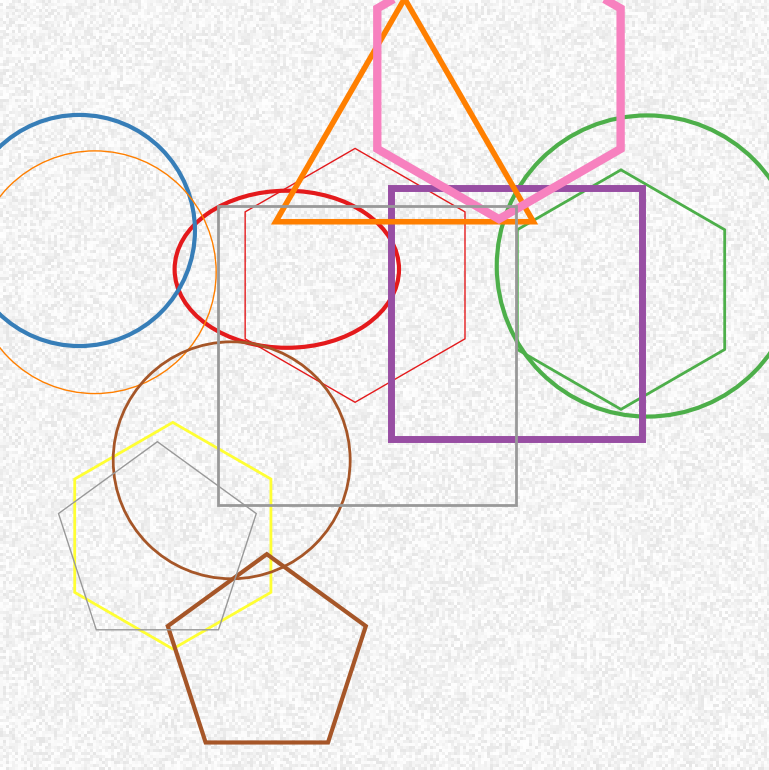[{"shape": "oval", "thickness": 1.5, "radius": 0.73, "center": [0.372, 0.65]}, {"shape": "hexagon", "thickness": 0.5, "radius": 0.82, "center": [0.461, 0.642]}, {"shape": "circle", "thickness": 1.5, "radius": 0.75, "center": [0.103, 0.701]}, {"shape": "circle", "thickness": 1.5, "radius": 0.98, "center": [0.841, 0.655]}, {"shape": "hexagon", "thickness": 1, "radius": 0.78, "center": [0.806, 0.624]}, {"shape": "square", "thickness": 2.5, "radius": 0.81, "center": [0.67, 0.593]}, {"shape": "circle", "thickness": 0.5, "radius": 0.79, "center": [0.123, 0.646]}, {"shape": "triangle", "thickness": 2, "radius": 0.97, "center": [0.525, 0.809]}, {"shape": "hexagon", "thickness": 1, "radius": 0.74, "center": [0.224, 0.304]}, {"shape": "circle", "thickness": 1, "radius": 0.77, "center": [0.301, 0.402]}, {"shape": "pentagon", "thickness": 1.5, "radius": 0.68, "center": [0.347, 0.145]}, {"shape": "hexagon", "thickness": 3, "radius": 0.91, "center": [0.648, 0.898]}, {"shape": "pentagon", "thickness": 0.5, "radius": 0.68, "center": [0.204, 0.291]}, {"shape": "square", "thickness": 1, "radius": 0.97, "center": [0.477, 0.539]}]